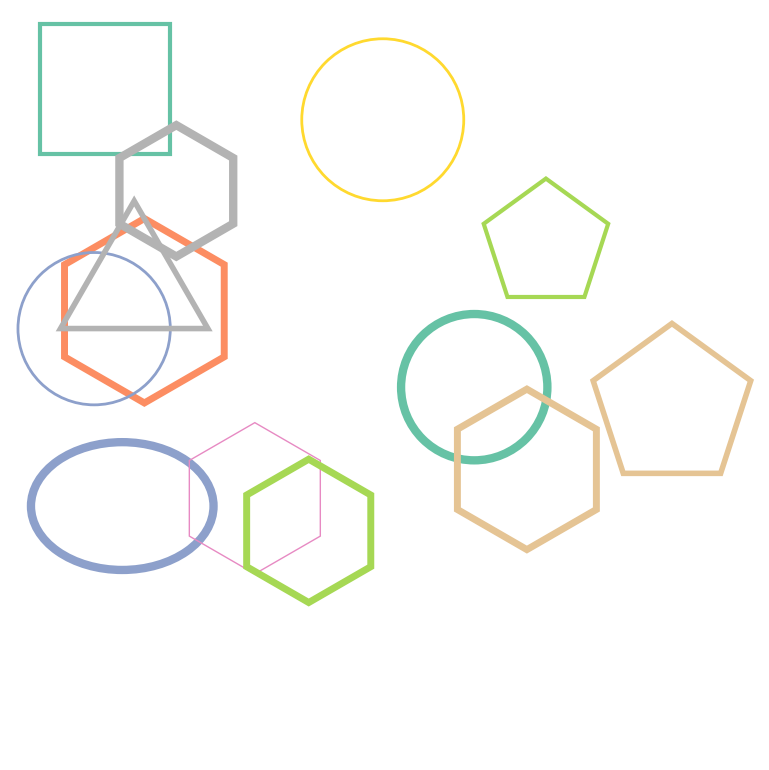[{"shape": "square", "thickness": 1.5, "radius": 0.42, "center": [0.136, 0.884]}, {"shape": "circle", "thickness": 3, "radius": 0.48, "center": [0.616, 0.497]}, {"shape": "hexagon", "thickness": 2.5, "radius": 0.6, "center": [0.188, 0.596]}, {"shape": "oval", "thickness": 3, "radius": 0.59, "center": [0.159, 0.343]}, {"shape": "circle", "thickness": 1, "radius": 0.49, "center": [0.122, 0.573]}, {"shape": "hexagon", "thickness": 0.5, "radius": 0.49, "center": [0.331, 0.353]}, {"shape": "pentagon", "thickness": 1.5, "radius": 0.42, "center": [0.709, 0.683]}, {"shape": "hexagon", "thickness": 2.5, "radius": 0.47, "center": [0.401, 0.311]}, {"shape": "circle", "thickness": 1, "radius": 0.53, "center": [0.497, 0.844]}, {"shape": "hexagon", "thickness": 2.5, "radius": 0.52, "center": [0.684, 0.39]}, {"shape": "pentagon", "thickness": 2, "radius": 0.54, "center": [0.873, 0.472]}, {"shape": "hexagon", "thickness": 3, "radius": 0.43, "center": [0.229, 0.752]}, {"shape": "triangle", "thickness": 2, "radius": 0.55, "center": [0.174, 0.629]}]